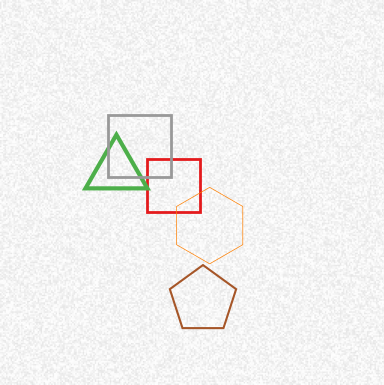[{"shape": "square", "thickness": 2, "radius": 0.34, "center": [0.451, 0.518]}, {"shape": "triangle", "thickness": 3, "radius": 0.46, "center": [0.302, 0.557]}, {"shape": "hexagon", "thickness": 0.5, "radius": 0.5, "center": [0.545, 0.414]}, {"shape": "pentagon", "thickness": 1.5, "radius": 0.45, "center": [0.527, 0.221]}, {"shape": "square", "thickness": 2, "radius": 0.41, "center": [0.362, 0.621]}]